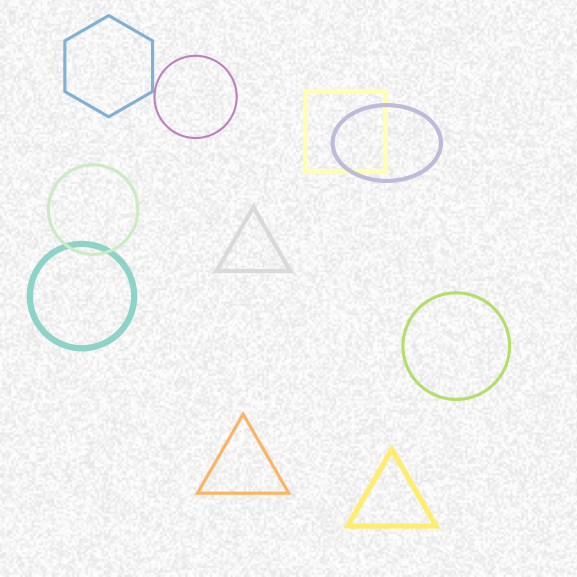[{"shape": "circle", "thickness": 3, "radius": 0.45, "center": [0.142, 0.486]}, {"shape": "square", "thickness": 2.5, "radius": 0.35, "center": [0.598, 0.772]}, {"shape": "oval", "thickness": 2, "radius": 0.47, "center": [0.67, 0.752]}, {"shape": "hexagon", "thickness": 1.5, "radius": 0.44, "center": [0.188, 0.885]}, {"shape": "triangle", "thickness": 1.5, "radius": 0.46, "center": [0.421, 0.191]}, {"shape": "circle", "thickness": 1.5, "radius": 0.46, "center": [0.79, 0.4]}, {"shape": "triangle", "thickness": 2, "radius": 0.37, "center": [0.439, 0.567]}, {"shape": "circle", "thickness": 1, "radius": 0.36, "center": [0.339, 0.831]}, {"shape": "circle", "thickness": 1.5, "radius": 0.39, "center": [0.161, 0.636]}, {"shape": "triangle", "thickness": 2.5, "radius": 0.44, "center": [0.679, 0.133]}]